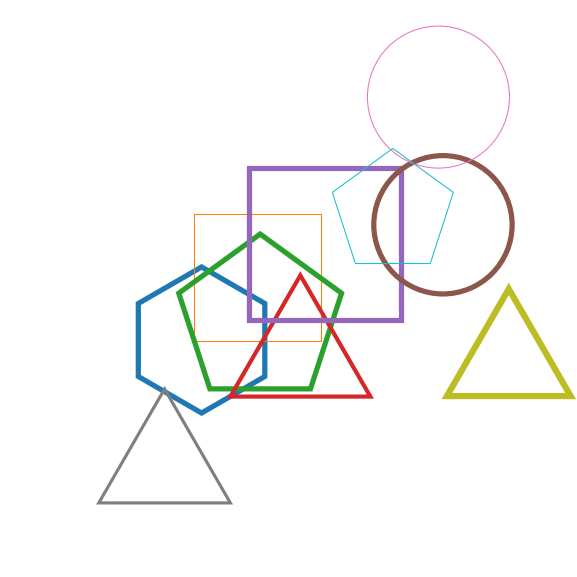[{"shape": "hexagon", "thickness": 2.5, "radius": 0.63, "center": [0.349, 0.41]}, {"shape": "square", "thickness": 0.5, "radius": 0.55, "center": [0.446, 0.519]}, {"shape": "pentagon", "thickness": 2.5, "radius": 0.74, "center": [0.451, 0.446]}, {"shape": "triangle", "thickness": 2, "radius": 0.7, "center": [0.52, 0.382]}, {"shape": "square", "thickness": 2.5, "radius": 0.66, "center": [0.562, 0.577]}, {"shape": "circle", "thickness": 2.5, "radius": 0.6, "center": [0.767, 0.61]}, {"shape": "circle", "thickness": 0.5, "radius": 0.61, "center": [0.759, 0.831]}, {"shape": "triangle", "thickness": 1.5, "radius": 0.66, "center": [0.285, 0.194]}, {"shape": "triangle", "thickness": 3, "radius": 0.62, "center": [0.881, 0.375]}, {"shape": "pentagon", "thickness": 0.5, "radius": 0.55, "center": [0.68, 0.632]}]